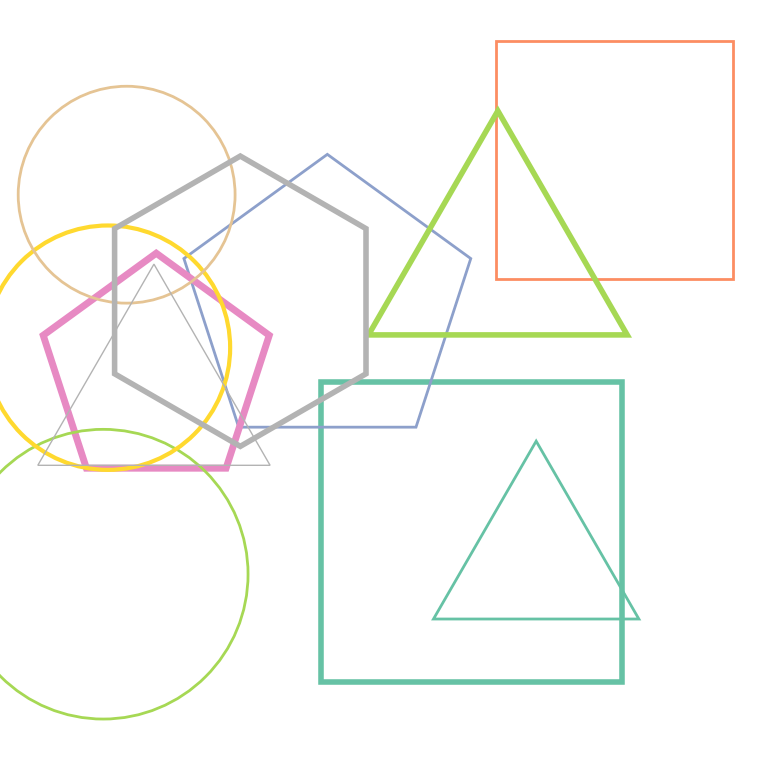[{"shape": "triangle", "thickness": 1, "radius": 0.77, "center": [0.696, 0.273]}, {"shape": "square", "thickness": 2, "radius": 0.98, "center": [0.612, 0.309]}, {"shape": "square", "thickness": 1, "radius": 0.77, "center": [0.798, 0.792]}, {"shape": "pentagon", "thickness": 1, "radius": 0.98, "center": [0.425, 0.604]}, {"shape": "pentagon", "thickness": 2.5, "radius": 0.77, "center": [0.203, 0.517]}, {"shape": "circle", "thickness": 1, "radius": 0.94, "center": [0.134, 0.254]}, {"shape": "triangle", "thickness": 2, "radius": 0.97, "center": [0.647, 0.662]}, {"shape": "circle", "thickness": 1.5, "radius": 0.79, "center": [0.14, 0.548]}, {"shape": "circle", "thickness": 1, "radius": 0.7, "center": [0.164, 0.747]}, {"shape": "triangle", "thickness": 0.5, "radius": 0.87, "center": [0.2, 0.483]}, {"shape": "hexagon", "thickness": 2, "radius": 0.94, "center": [0.312, 0.609]}]